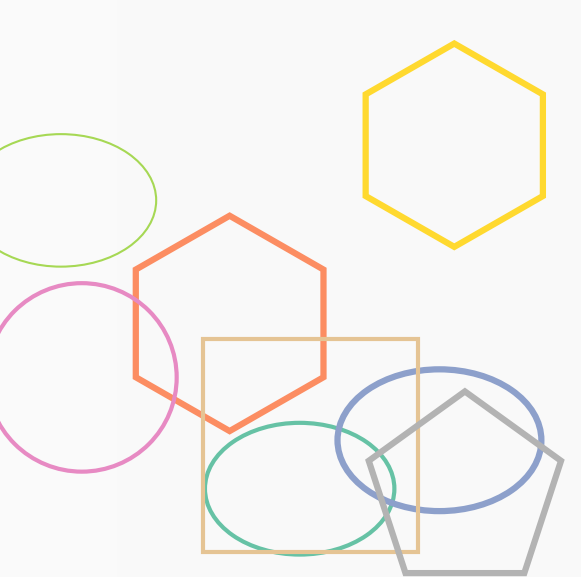[{"shape": "oval", "thickness": 2, "radius": 0.81, "center": [0.516, 0.153]}, {"shape": "hexagon", "thickness": 3, "radius": 0.93, "center": [0.395, 0.439]}, {"shape": "oval", "thickness": 3, "radius": 0.88, "center": [0.756, 0.237]}, {"shape": "circle", "thickness": 2, "radius": 0.82, "center": [0.141, 0.346]}, {"shape": "oval", "thickness": 1, "radius": 0.82, "center": [0.105, 0.652]}, {"shape": "hexagon", "thickness": 3, "radius": 0.88, "center": [0.782, 0.748]}, {"shape": "square", "thickness": 2, "radius": 0.92, "center": [0.534, 0.228]}, {"shape": "pentagon", "thickness": 3, "radius": 0.87, "center": [0.8, 0.147]}]